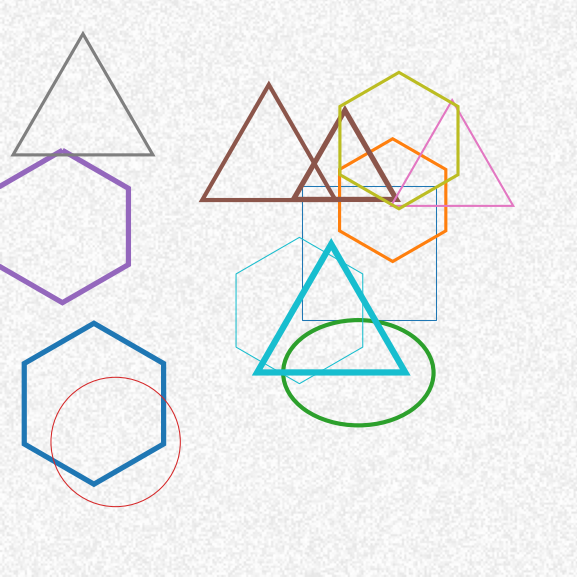[{"shape": "hexagon", "thickness": 2.5, "radius": 0.7, "center": [0.163, 0.3]}, {"shape": "square", "thickness": 0.5, "radius": 0.58, "center": [0.639, 0.561]}, {"shape": "hexagon", "thickness": 1.5, "radius": 0.53, "center": [0.68, 0.653]}, {"shape": "oval", "thickness": 2, "radius": 0.65, "center": [0.621, 0.354]}, {"shape": "circle", "thickness": 0.5, "radius": 0.56, "center": [0.2, 0.234]}, {"shape": "hexagon", "thickness": 2.5, "radius": 0.66, "center": [0.108, 0.607]}, {"shape": "triangle", "thickness": 2.5, "radius": 0.51, "center": [0.597, 0.705]}, {"shape": "triangle", "thickness": 2, "radius": 0.67, "center": [0.466, 0.719]}, {"shape": "triangle", "thickness": 1, "radius": 0.61, "center": [0.783, 0.704]}, {"shape": "triangle", "thickness": 1.5, "radius": 0.7, "center": [0.144, 0.801]}, {"shape": "hexagon", "thickness": 1.5, "radius": 0.59, "center": [0.691, 0.756]}, {"shape": "hexagon", "thickness": 0.5, "radius": 0.63, "center": [0.518, 0.461]}, {"shape": "triangle", "thickness": 3, "radius": 0.74, "center": [0.574, 0.428]}]